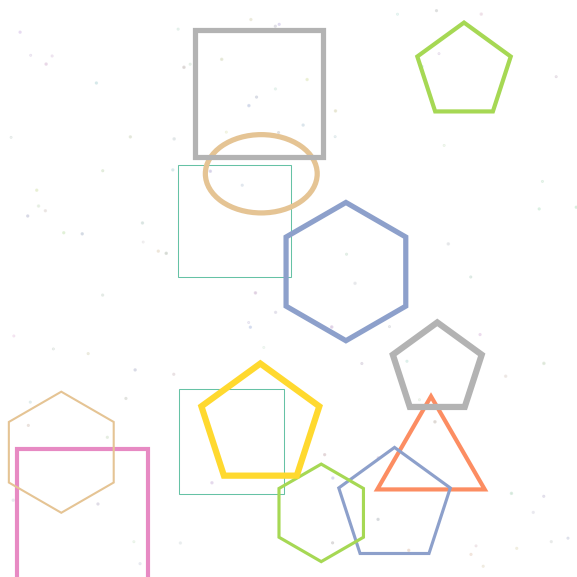[{"shape": "square", "thickness": 0.5, "radius": 0.49, "center": [0.406, 0.617]}, {"shape": "square", "thickness": 0.5, "radius": 0.45, "center": [0.401, 0.235]}, {"shape": "triangle", "thickness": 2, "radius": 0.54, "center": [0.746, 0.205]}, {"shape": "pentagon", "thickness": 1.5, "radius": 0.51, "center": [0.683, 0.123]}, {"shape": "hexagon", "thickness": 2.5, "radius": 0.6, "center": [0.599, 0.529]}, {"shape": "square", "thickness": 2, "radius": 0.57, "center": [0.143, 0.108]}, {"shape": "hexagon", "thickness": 1.5, "radius": 0.42, "center": [0.556, 0.111]}, {"shape": "pentagon", "thickness": 2, "radius": 0.43, "center": [0.804, 0.875]}, {"shape": "pentagon", "thickness": 3, "radius": 0.54, "center": [0.451, 0.262]}, {"shape": "oval", "thickness": 2.5, "radius": 0.48, "center": [0.452, 0.698]}, {"shape": "hexagon", "thickness": 1, "radius": 0.52, "center": [0.106, 0.216]}, {"shape": "square", "thickness": 2.5, "radius": 0.55, "center": [0.449, 0.837]}, {"shape": "pentagon", "thickness": 3, "radius": 0.4, "center": [0.757, 0.36]}]